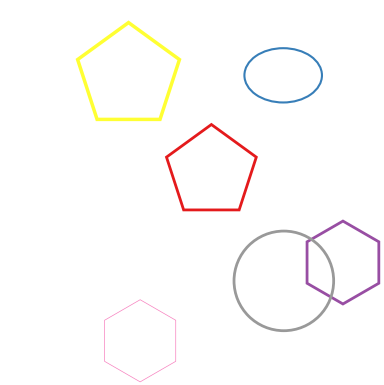[{"shape": "pentagon", "thickness": 2, "radius": 0.61, "center": [0.549, 0.554]}, {"shape": "oval", "thickness": 1.5, "radius": 0.5, "center": [0.736, 0.804]}, {"shape": "hexagon", "thickness": 2, "radius": 0.54, "center": [0.891, 0.318]}, {"shape": "pentagon", "thickness": 2.5, "radius": 0.7, "center": [0.334, 0.802]}, {"shape": "hexagon", "thickness": 0.5, "radius": 0.53, "center": [0.364, 0.115]}, {"shape": "circle", "thickness": 2, "radius": 0.65, "center": [0.737, 0.27]}]